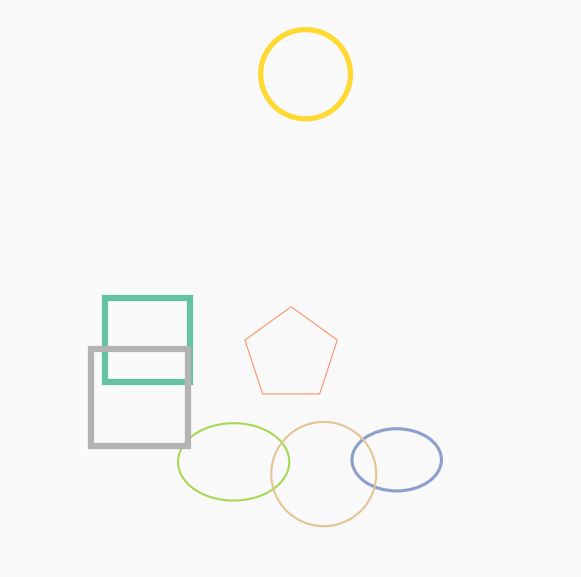[{"shape": "square", "thickness": 3, "radius": 0.37, "center": [0.253, 0.411]}, {"shape": "pentagon", "thickness": 0.5, "radius": 0.42, "center": [0.501, 0.385]}, {"shape": "oval", "thickness": 1.5, "radius": 0.38, "center": [0.683, 0.203]}, {"shape": "oval", "thickness": 1, "radius": 0.48, "center": [0.402, 0.199]}, {"shape": "circle", "thickness": 2.5, "radius": 0.39, "center": [0.526, 0.871]}, {"shape": "circle", "thickness": 1, "radius": 0.45, "center": [0.557, 0.178]}, {"shape": "square", "thickness": 3, "radius": 0.42, "center": [0.24, 0.311]}]